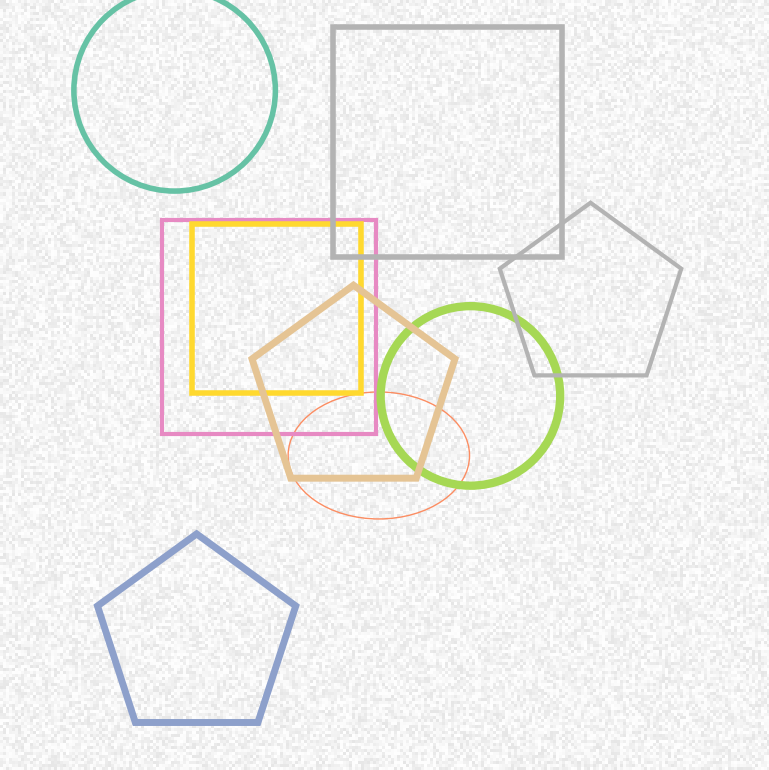[{"shape": "circle", "thickness": 2, "radius": 0.65, "center": [0.227, 0.883]}, {"shape": "oval", "thickness": 0.5, "radius": 0.59, "center": [0.492, 0.408]}, {"shape": "pentagon", "thickness": 2.5, "radius": 0.68, "center": [0.255, 0.171]}, {"shape": "square", "thickness": 1.5, "radius": 0.69, "center": [0.349, 0.576]}, {"shape": "circle", "thickness": 3, "radius": 0.58, "center": [0.611, 0.486]}, {"shape": "square", "thickness": 2, "radius": 0.55, "center": [0.359, 0.6]}, {"shape": "pentagon", "thickness": 2.5, "radius": 0.69, "center": [0.459, 0.491]}, {"shape": "pentagon", "thickness": 1.5, "radius": 0.62, "center": [0.767, 0.613]}, {"shape": "square", "thickness": 2, "radius": 0.75, "center": [0.581, 0.816]}]